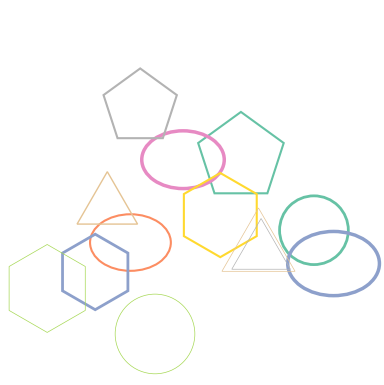[{"shape": "circle", "thickness": 2, "radius": 0.45, "center": [0.815, 0.402]}, {"shape": "pentagon", "thickness": 1.5, "radius": 0.58, "center": [0.626, 0.592]}, {"shape": "oval", "thickness": 1.5, "radius": 0.52, "center": [0.339, 0.37]}, {"shape": "hexagon", "thickness": 2, "radius": 0.49, "center": [0.247, 0.294]}, {"shape": "oval", "thickness": 2.5, "radius": 0.6, "center": [0.866, 0.315]}, {"shape": "oval", "thickness": 2.5, "radius": 0.54, "center": [0.475, 0.585]}, {"shape": "hexagon", "thickness": 0.5, "radius": 0.57, "center": [0.123, 0.251]}, {"shape": "circle", "thickness": 0.5, "radius": 0.52, "center": [0.403, 0.133]}, {"shape": "hexagon", "thickness": 1.5, "radius": 0.55, "center": [0.572, 0.441]}, {"shape": "triangle", "thickness": 1, "radius": 0.45, "center": [0.279, 0.463]}, {"shape": "triangle", "thickness": 0.5, "radius": 0.55, "center": [0.671, 0.35]}, {"shape": "pentagon", "thickness": 1.5, "radius": 0.5, "center": [0.364, 0.722]}, {"shape": "triangle", "thickness": 0.5, "radius": 0.44, "center": [0.678, 0.345]}]